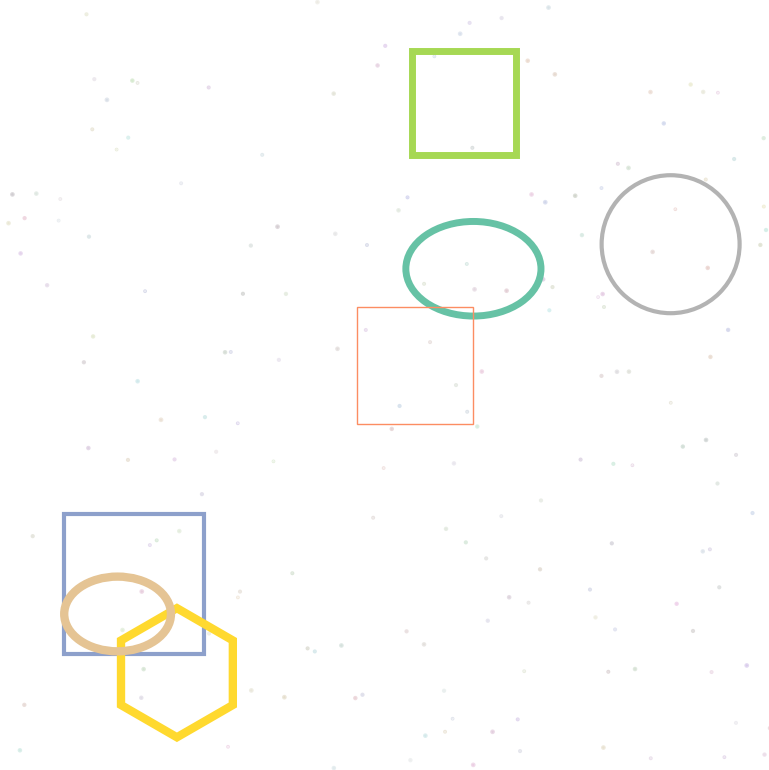[{"shape": "oval", "thickness": 2.5, "radius": 0.44, "center": [0.615, 0.651]}, {"shape": "square", "thickness": 0.5, "radius": 0.38, "center": [0.539, 0.525]}, {"shape": "square", "thickness": 1.5, "radius": 0.45, "center": [0.174, 0.242]}, {"shape": "square", "thickness": 2.5, "radius": 0.34, "center": [0.603, 0.866]}, {"shape": "hexagon", "thickness": 3, "radius": 0.42, "center": [0.23, 0.126]}, {"shape": "oval", "thickness": 3, "radius": 0.35, "center": [0.153, 0.203]}, {"shape": "circle", "thickness": 1.5, "radius": 0.45, "center": [0.871, 0.683]}]